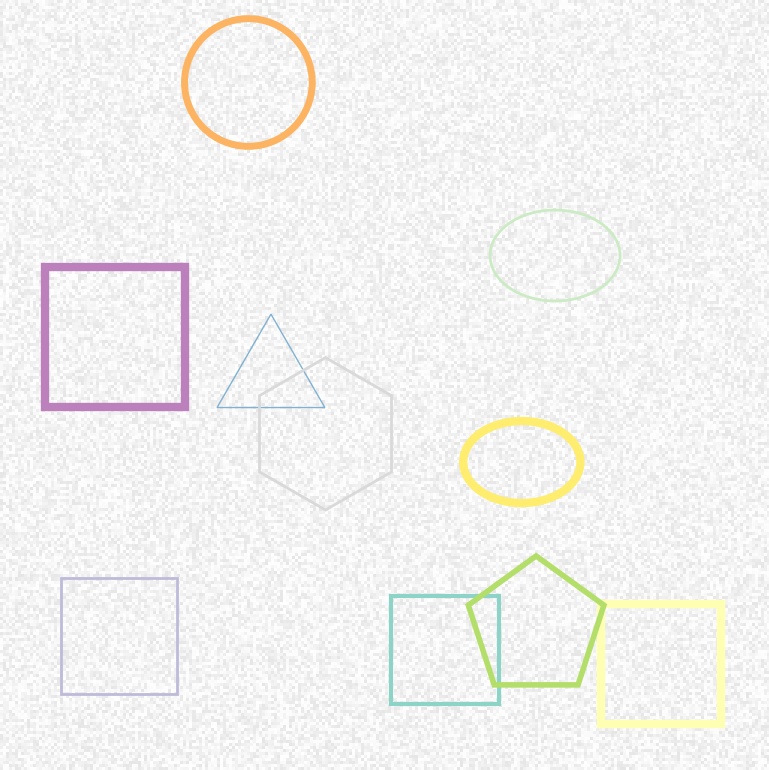[{"shape": "square", "thickness": 1.5, "radius": 0.35, "center": [0.578, 0.156]}, {"shape": "square", "thickness": 3, "radius": 0.39, "center": [0.859, 0.137]}, {"shape": "square", "thickness": 1, "radius": 0.38, "center": [0.155, 0.174]}, {"shape": "triangle", "thickness": 0.5, "radius": 0.4, "center": [0.352, 0.511]}, {"shape": "circle", "thickness": 2.5, "radius": 0.41, "center": [0.323, 0.893]}, {"shape": "pentagon", "thickness": 2, "radius": 0.46, "center": [0.696, 0.185]}, {"shape": "hexagon", "thickness": 1, "radius": 0.49, "center": [0.423, 0.437]}, {"shape": "square", "thickness": 3, "radius": 0.46, "center": [0.149, 0.562]}, {"shape": "oval", "thickness": 1, "radius": 0.42, "center": [0.721, 0.668]}, {"shape": "oval", "thickness": 3, "radius": 0.38, "center": [0.678, 0.4]}]